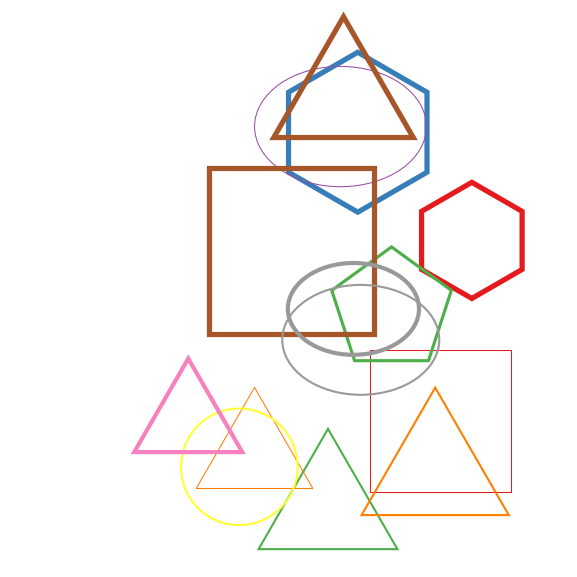[{"shape": "hexagon", "thickness": 2.5, "radius": 0.5, "center": [0.817, 0.583]}, {"shape": "square", "thickness": 0.5, "radius": 0.61, "center": [0.763, 0.27]}, {"shape": "hexagon", "thickness": 2.5, "radius": 0.69, "center": [0.62, 0.77]}, {"shape": "triangle", "thickness": 1, "radius": 0.69, "center": [0.568, 0.118]}, {"shape": "pentagon", "thickness": 1.5, "radius": 0.54, "center": [0.678, 0.463]}, {"shape": "oval", "thickness": 0.5, "radius": 0.74, "center": [0.59, 0.78]}, {"shape": "triangle", "thickness": 0.5, "radius": 0.58, "center": [0.441, 0.212]}, {"shape": "triangle", "thickness": 1, "radius": 0.74, "center": [0.754, 0.181]}, {"shape": "circle", "thickness": 1, "radius": 0.5, "center": [0.414, 0.191]}, {"shape": "square", "thickness": 2.5, "radius": 0.72, "center": [0.505, 0.564]}, {"shape": "triangle", "thickness": 2.5, "radius": 0.7, "center": [0.595, 0.831]}, {"shape": "triangle", "thickness": 2, "radius": 0.54, "center": [0.326, 0.27]}, {"shape": "oval", "thickness": 1, "radius": 0.68, "center": [0.625, 0.411]}, {"shape": "oval", "thickness": 2, "radius": 0.57, "center": [0.612, 0.464]}]